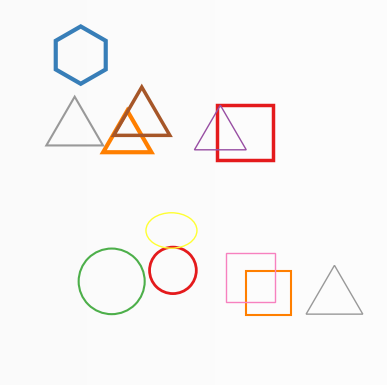[{"shape": "square", "thickness": 2.5, "radius": 0.36, "center": [0.632, 0.657]}, {"shape": "circle", "thickness": 2, "radius": 0.3, "center": [0.446, 0.298]}, {"shape": "hexagon", "thickness": 3, "radius": 0.37, "center": [0.208, 0.857]}, {"shape": "circle", "thickness": 1.5, "radius": 0.43, "center": [0.288, 0.269]}, {"shape": "triangle", "thickness": 1, "radius": 0.39, "center": [0.569, 0.65]}, {"shape": "square", "thickness": 1.5, "radius": 0.29, "center": [0.693, 0.238]}, {"shape": "triangle", "thickness": 3, "radius": 0.36, "center": [0.328, 0.641]}, {"shape": "oval", "thickness": 1, "radius": 0.33, "center": [0.442, 0.401]}, {"shape": "triangle", "thickness": 2.5, "radius": 0.42, "center": [0.366, 0.69]}, {"shape": "square", "thickness": 1, "radius": 0.32, "center": [0.647, 0.278]}, {"shape": "triangle", "thickness": 1.5, "radius": 0.42, "center": [0.193, 0.664]}, {"shape": "triangle", "thickness": 1, "radius": 0.42, "center": [0.863, 0.226]}]